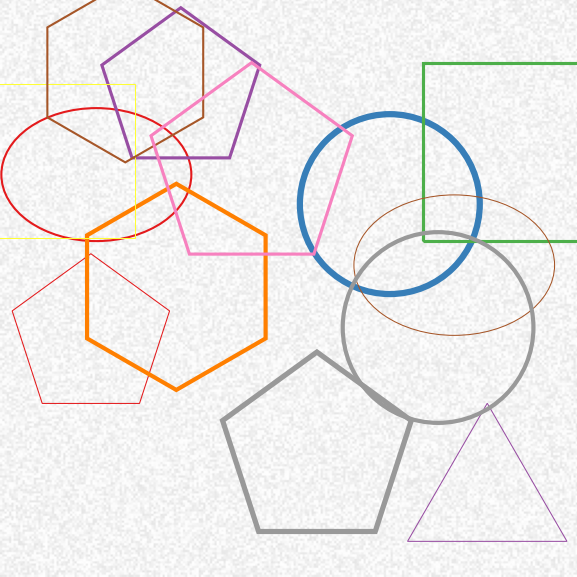[{"shape": "pentagon", "thickness": 0.5, "radius": 0.72, "center": [0.157, 0.416]}, {"shape": "oval", "thickness": 1, "radius": 0.82, "center": [0.167, 0.697]}, {"shape": "circle", "thickness": 3, "radius": 0.78, "center": [0.675, 0.646]}, {"shape": "square", "thickness": 1.5, "radius": 0.77, "center": [0.886, 0.736]}, {"shape": "pentagon", "thickness": 1.5, "radius": 0.72, "center": [0.313, 0.842]}, {"shape": "triangle", "thickness": 0.5, "radius": 0.8, "center": [0.844, 0.141]}, {"shape": "hexagon", "thickness": 2, "radius": 0.89, "center": [0.305, 0.502]}, {"shape": "square", "thickness": 0.5, "radius": 0.67, "center": [0.101, 0.721]}, {"shape": "oval", "thickness": 0.5, "radius": 0.87, "center": [0.787, 0.54]}, {"shape": "hexagon", "thickness": 1, "radius": 0.78, "center": [0.217, 0.874]}, {"shape": "pentagon", "thickness": 1.5, "radius": 0.92, "center": [0.436, 0.707]}, {"shape": "circle", "thickness": 2, "radius": 0.83, "center": [0.759, 0.432]}, {"shape": "pentagon", "thickness": 2.5, "radius": 0.86, "center": [0.549, 0.218]}]